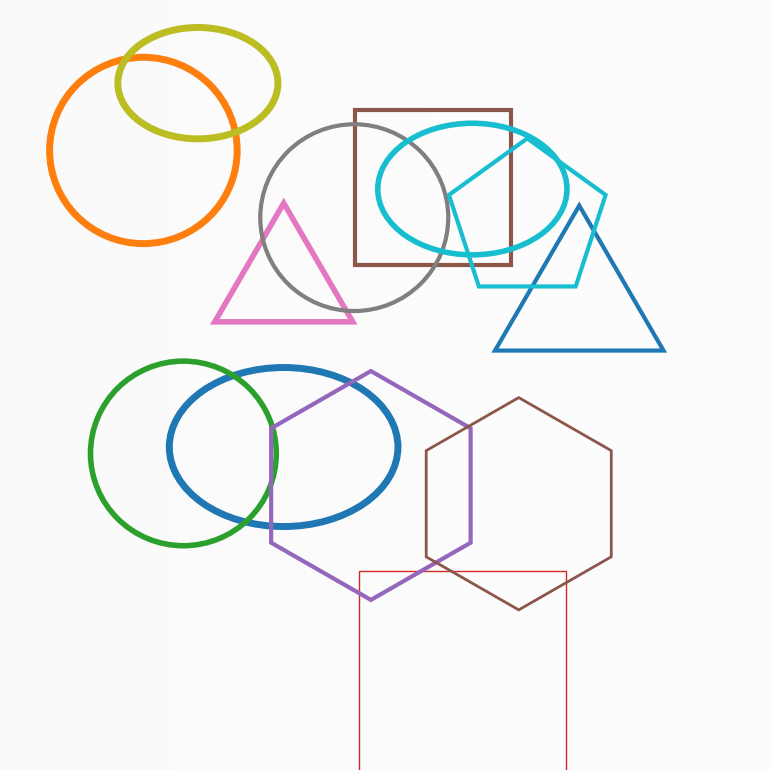[{"shape": "oval", "thickness": 2.5, "radius": 0.74, "center": [0.366, 0.419]}, {"shape": "triangle", "thickness": 1.5, "radius": 0.63, "center": [0.747, 0.607]}, {"shape": "circle", "thickness": 2.5, "radius": 0.61, "center": [0.185, 0.805]}, {"shape": "circle", "thickness": 2, "radius": 0.6, "center": [0.237, 0.411]}, {"shape": "square", "thickness": 0.5, "radius": 0.67, "center": [0.597, 0.125]}, {"shape": "hexagon", "thickness": 1.5, "radius": 0.74, "center": [0.479, 0.37]}, {"shape": "hexagon", "thickness": 1, "radius": 0.69, "center": [0.669, 0.346]}, {"shape": "square", "thickness": 1.5, "radius": 0.5, "center": [0.559, 0.756]}, {"shape": "triangle", "thickness": 2, "radius": 0.51, "center": [0.366, 0.633]}, {"shape": "circle", "thickness": 1.5, "radius": 0.61, "center": [0.457, 0.717]}, {"shape": "oval", "thickness": 2.5, "radius": 0.52, "center": [0.255, 0.892]}, {"shape": "oval", "thickness": 2, "radius": 0.61, "center": [0.61, 0.754]}, {"shape": "pentagon", "thickness": 1.5, "radius": 0.53, "center": [0.68, 0.714]}]